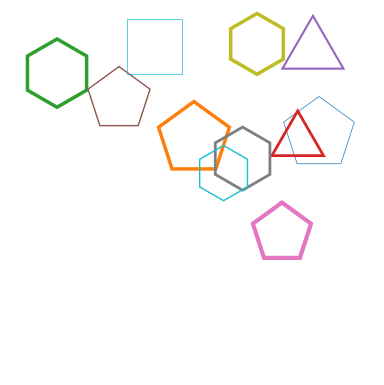[{"shape": "pentagon", "thickness": 0.5, "radius": 0.48, "center": [0.829, 0.653]}, {"shape": "pentagon", "thickness": 2.5, "radius": 0.48, "center": [0.504, 0.64]}, {"shape": "hexagon", "thickness": 2.5, "radius": 0.44, "center": [0.148, 0.81]}, {"shape": "triangle", "thickness": 2, "radius": 0.39, "center": [0.773, 0.634]}, {"shape": "triangle", "thickness": 1.5, "radius": 0.46, "center": [0.813, 0.867]}, {"shape": "pentagon", "thickness": 1, "radius": 0.42, "center": [0.309, 0.742]}, {"shape": "pentagon", "thickness": 3, "radius": 0.4, "center": [0.732, 0.394]}, {"shape": "hexagon", "thickness": 2, "radius": 0.41, "center": [0.63, 0.588]}, {"shape": "hexagon", "thickness": 2.5, "radius": 0.39, "center": [0.668, 0.886]}, {"shape": "hexagon", "thickness": 1, "radius": 0.36, "center": [0.581, 0.55]}, {"shape": "square", "thickness": 0.5, "radius": 0.36, "center": [0.401, 0.88]}]